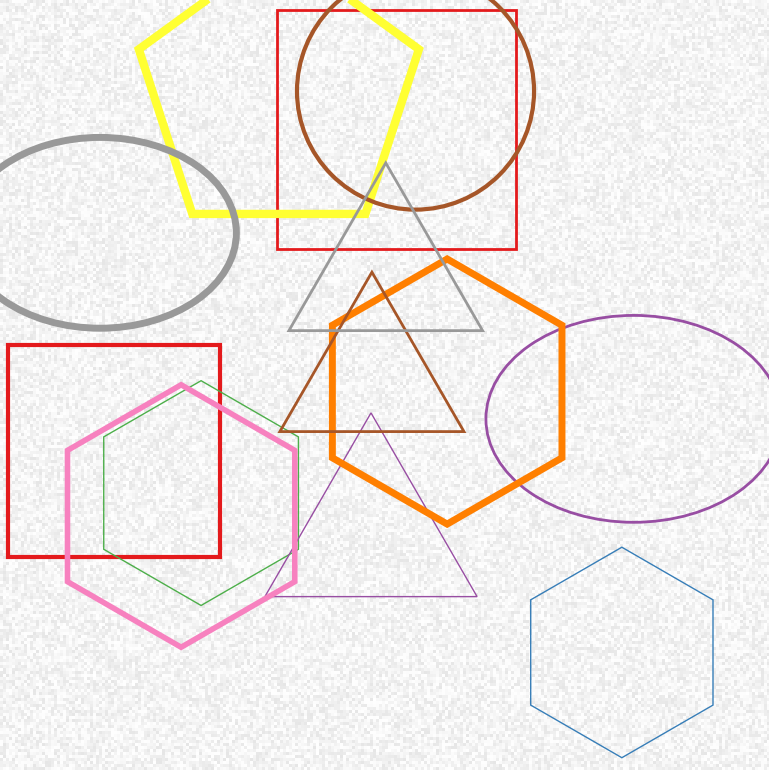[{"shape": "square", "thickness": 1.5, "radius": 0.69, "center": [0.149, 0.414]}, {"shape": "square", "thickness": 1, "radius": 0.78, "center": [0.515, 0.832]}, {"shape": "hexagon", "thickness": 0.5, "radius": 0.68, "center": [0.808, 0.153]}, {"shape": "hexagon", "thickness": 0.5, "radius": 0.73, "center": [0.261, 0.36]}, {"shape": "oval", "thickness": 1, "radius": 0.96, "center": [0.823, 0.456]}, {"shape": "triangle", "thickness": 0.5, "radius": 0.8, "center": [0.482, 0.305]}, {"shape": "hexagon", "thickness": 2.5, "radius": 0.86, "center": [0.581, 0.492]}, {"shape": "pentagon", "thickness": 3, "radius": 0.96, "center": [0.362, 0.877]}, {"shape": "triangle", "thickness": 1, "radius": 0.69, "center": [0.483, 0.509]}, {"shape": "circle", "thickness": 1.5, "radius": 0.77, "center": [0.54, 0.882]}, {"shape": "hexagon", "thickness": 2, "radius": 0.85, "center": [0.235, 0.33]}, {"shape": "triangle", "thickness": 1, "radius": 0.73, "center": [0.501, 0.643]}, {"shape": "oval", "thickness": 2.5, "radius": 0.89, "center": [0.13, 0.698]}]